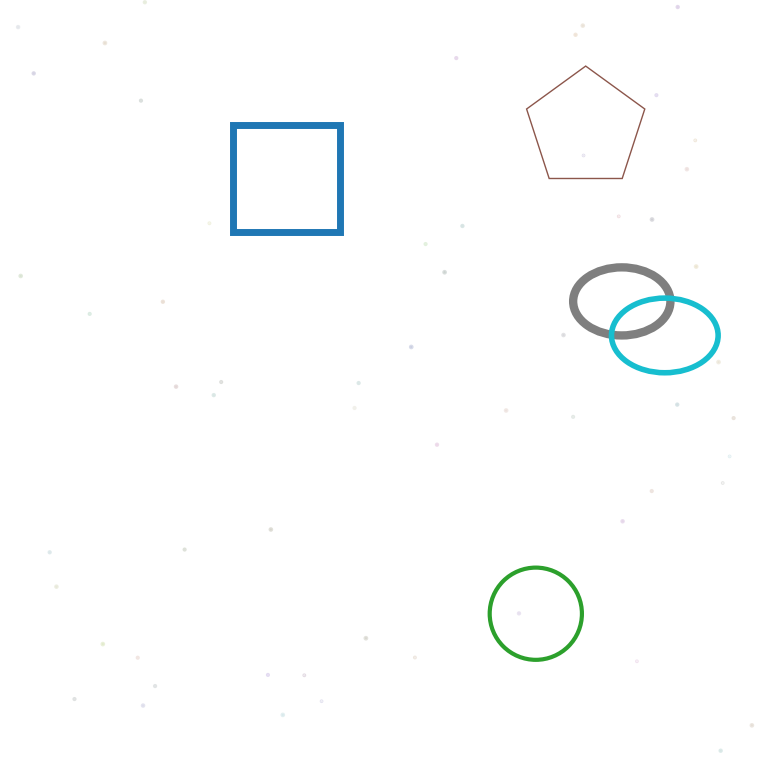[{"shape": "square", "thickness": 2.5, "radius": 0.35, "center": [0.372, 0.768]}, {"shape": "circle", "thickness": 1.5, "radius": 0.3, "center": [0.696, 0.203]}, {"shape": "pentagon", "thickness": 0.5, "radius": 0.4, "center": [0.761, 0.833]}, {"shape": "oval", "thickness": 3, "radius": 0.32, "center": [0.808, 0.609]}, {"shape": "oval", "thickness": 2, "radius": 0.35, "center": [0.863, 0.564]}]